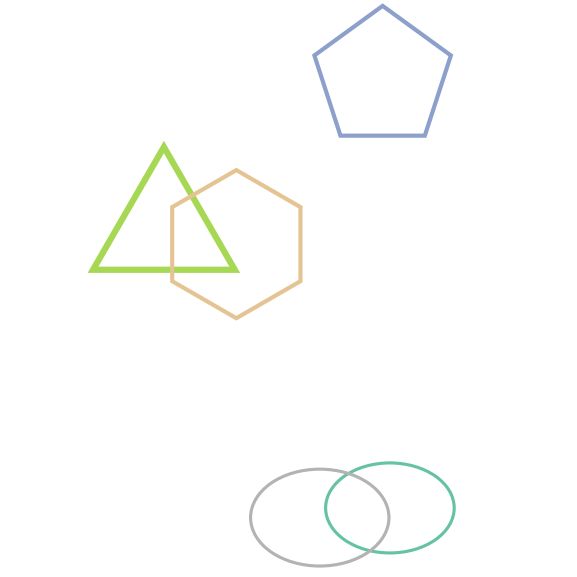[{"shape": "oval", "thickness": 1.5, "radius": 0.56, "center": [0.675, 0.12]}, {"shape": "pentagon", "thickness": 2, "radius": 0.62, "center": [0.663, 0.865]}, {"shape": "triangle", "thickness": 3, "radius": 0.71, "center": [0.284, 0.603]}, {"shape": "hexagon", "thickness": 2, "radius": 0.64, "center": [0.409, 0.576]}, {"shape": "oval", "thickness": 1.5, "radius": 0.6, "center": [0.554, 0.103]}]